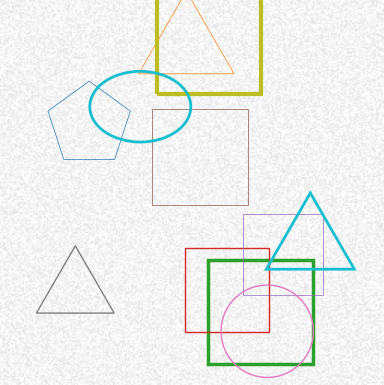[{"shape": "pentagon", "thickness": 0.5, "radius": 0.56, "center": [0.232, 0.677]}, {"shape": "triangle", "thickness": 0.5, "radius": 0.72, "center": [0.484, 0.88]}, {"shape": "square", "thickness": 2.5, "radius": 0.68, "center": [0.677, 0.189]}, {"shape": "square", "thickness": 1, "radius": 0.55, "center": [0.591, 0.248]}, {"shape": "square", "thickness": 0.5, "radius": 0.52, "center": [0.735, 0.339]}, {"shape": "square", "thickness": 0.5, "radius": 0.63, "center": [0.52, 0.592]}, {"shape": "circle", "thickness": 1, "radius": 0.6, "center": [0.694, 0.14]}, {"shape": "triangle", "thickness": 1, "radius": 0.58, "center": [0.196, 0.245]}, {"shape": "square", "thickness": 3, "radius": 0.68, "center": [0.543, 0.891]}, {"shape": "triangle", "thickness": 2, "radius": 0.66, "center": [0.806, 0.367]}, {"shape": "oval", "thickness": 2, "radius": 0.66, "center": [0.364, 0.723]}]